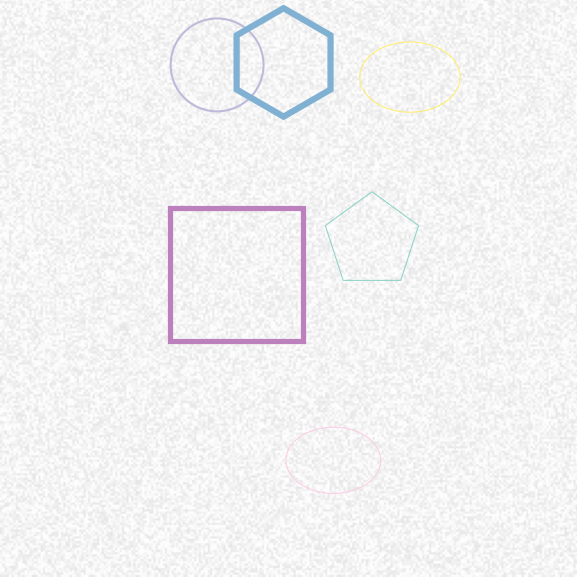[{"shape": "pentagon", "thickness": 0.5, "radius": 0.42, "center": [0.644, 0.582]}, {"shape": "circle", "thickness": 1, "radius": 0.4, "center": [0.376, 0.887]}, {"shape": "hexagon", "thickness": 3, "radius": 0.47, "center": [0.491, 0.891]}, {"shape": "oval", "thickness": 0.5, "radius": 0.41, "center": [0.577, 0.202]}, {"shape": "square", "thickness": 2.5, "radius": 0.58, "center": [0.409, 0.525]}, {"shape": "oval", "thickness": 0.5, "radius": 0.43, "center": [0.71, 0.866]}]